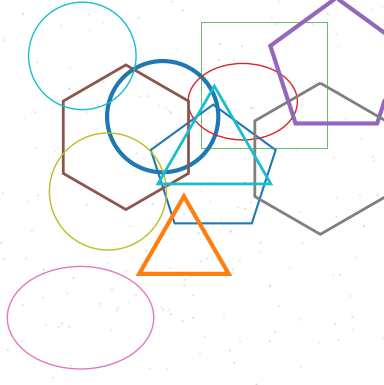[{"shape": "circle", "thickness": 3, "radius": 0.72, "center": [0.423, 0.697]}, {"shape": "pentagon", "thickness": 1.5, "radius": 0.85, "center": [0.554, 0.558]}, {"shape": "triangle", "thickness": 3, "radius": 0.67, "center": [0.478, 0.356]}, {"shape": "square", "thickness": 0.5, "radius": 0.82, "center": [0.686, 0.779]}, {"shape": "oval", "thickness": 1, "radius": 0.71, "center": [0.63, 0.736]}, {"shape": "pentagon", "thickness": 3, "radius": 0.9, "center": [0.874, 0.825]}, {"shape": "hexagon", "thickness": 2, "radius": 0.94, "center": [0.327, 0.644]}, {"shape": "oval", "thickness": 1, "radius": 0.95, "center": [0.209, 0.175]}, {"shape": "hexagon", "thickness": 2, "radius": 0.98, "center": [0.832, 0.588]}, {"shape": "circle", "thickness": 1, "radius": 0.76, "center": [0.28, 0.503]}, {"shape": "circle", "thickness": 1, "radius": 0.7, "center": [0.214, 0.855]}, {"shape": "triangle", "thickness": 2, "radius": 0.85, "center": [0.557, 0.607]}]